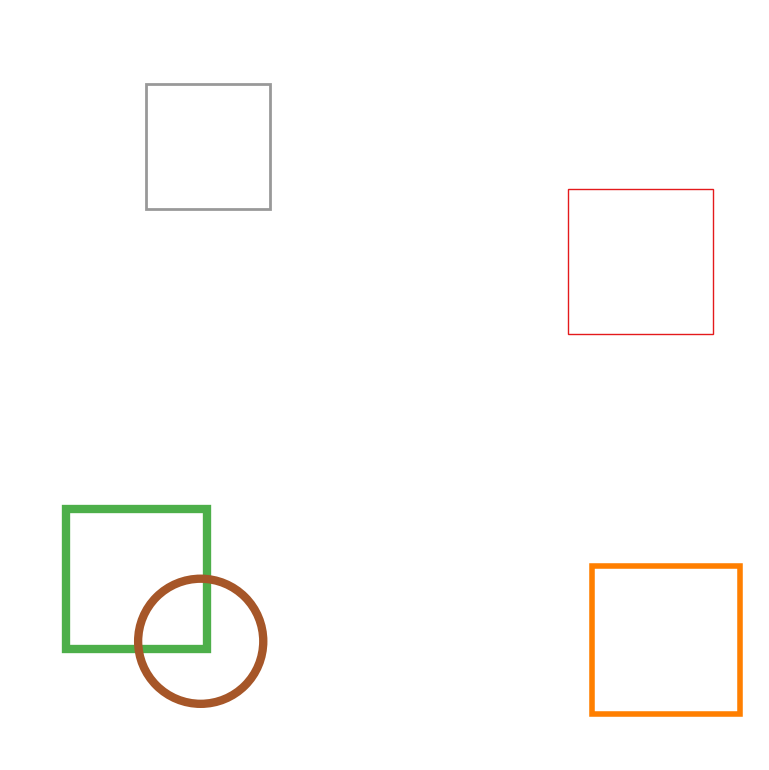[{"shape": "square", "thickness": 0.5, "radius": 0.47, "center": [0.832, 0.661]}, {"shape": "square", "thickness": 3, "radius": 0.46, "center": [0.177, 0.248]}, {"shape": "square", "thickness": 2, "radius": 0.48, "center": [0.865, 0.169]}, {"shape": "circle", "thickness": 3, "radius": 0.41, "center": [0.261, 0.167]}, {"shape": "square", "thickness": 1, "radius": 0.4, "center": [0.27, 0.81]}]